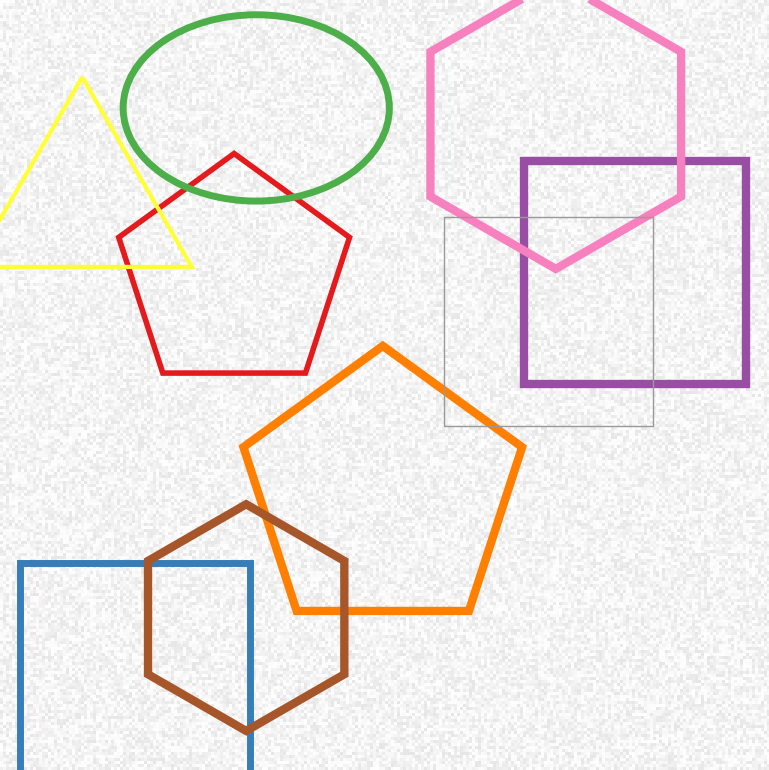[{"shape": "pentagon", "thickness": 2, "radius": 0.79, "center": [0.304, 0.643]}, {"shape": "square", "thickness": 2.5, "radius": 0.75, "center": [0.175, 0.12]}, {"shape": "oval", "thickness": 2.5, "radius": 0.86, "center": [0.333, 0.86]}, {"shape": "square", "thickness": 3, "radius": 0.72, "center": [0.825, 0.646]}, {"shape": "pentagon", "thickness": 3, "radius": 0.95, "center": [0.497, 0.36]}, {"shape": "triangle", "thickness": 1.5, "radius": 0.82, "center": [0.107, 0.736]}, {"shape": "hexagon", "thickness": 3, "radius": 0.74, "center": [0.32, 0.198]}, {"shape": "hexagon", "thickness": 3, "radius": 0.94, "center": [0.722, 0.839]}, {"shape": "square", "thickness": 0.5, "radius": 0.68, "center": [0.712, 0.582]}]